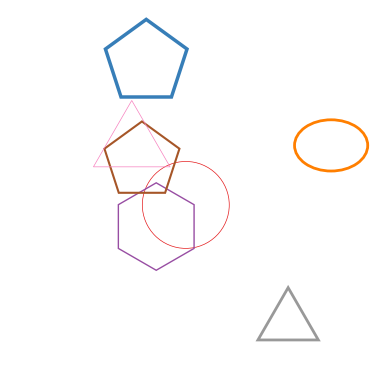[{"shape": "circle", "thickness": 0.5, "radius": 0.56, "center": [0.483, 0.468]}, {"shape": "pentagon", "thickness": 2.5, "radius": 0.56, "center": [0.38, 0.838]}, {"shape": "hexagon", "thickness": 1, "radius": 0.57, "center": [0.406, 0.412]}, {"shape": "oval", "thickness": 2, "radius": 0.48, "center": [0.86, 0.622]}, {"shape": "pentagon", "thickness": 1.5, "radius": 0.51, "center": [0.369, 0.582]}, {"shape": "triangle", "thickness": 0.5, "radius": 0.57, "center": [0.342, 0.624]}, {"shape": "triangle", "thickness": 2, "radius": 0.45, "center": [0.748, 0.162]}]